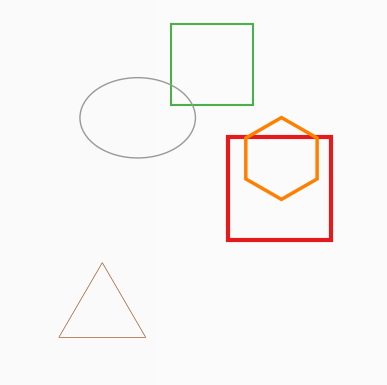[{"shape": "square", "thickness": 3, "radius": 0.67, "center": [0.72, 0.51]}, {"shape": "square", "thickness": 1.5, "radius": 0.53, "center": [0.547, 0.833]}, {"shape": "hexagon", "thickness": 2.5, "radius": 0.53, "center": [0.726, 0.588]}, {"shape": "triangle", "thickness": 0.5, "radius": 0.65, "center": [0.264, 0.188]}, {"shape": "oval", "thickness": 1, "radius": 0.74, "center": [0.355, 0.694]}]